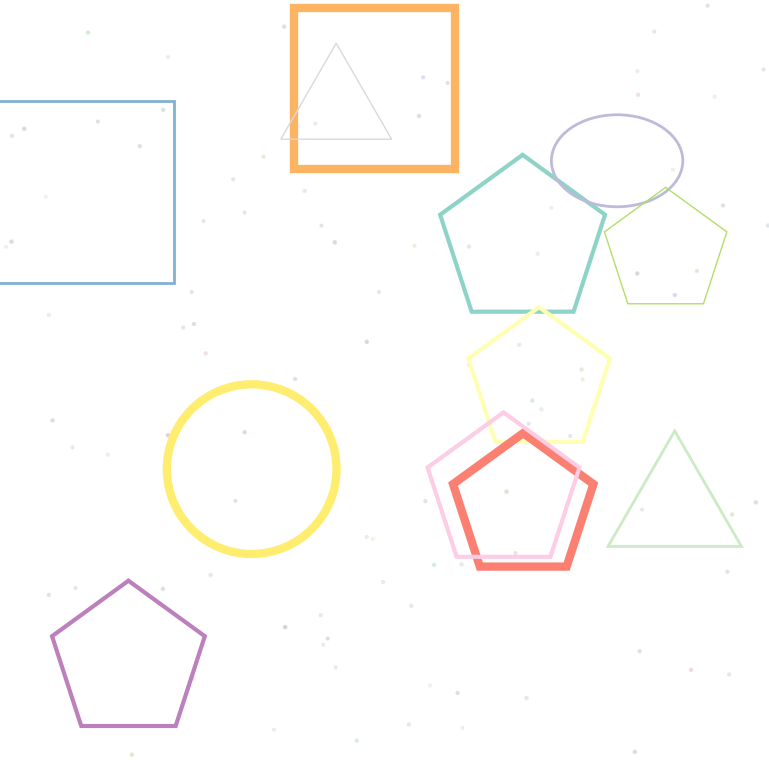[{"shape": "pentagon", "thickness": 1.5, "radius": 0.56, "center": [0.679, 0.686]}, {"shape": "pentagon", "thickness": 1.5, "radius": 0.48, "center": [0.7, 0.504]}, {"shape": "oval", "thickness": 1, "radius": 0.43, "center": [0.801, 0.791]}, {"shape": "pentagon", "thickness": 3, "radius": 0.48, "center": [0.68, 0.342]}, {"shape": "square", "thickness": 1, "radius": 0.59, "center": [0.108, 0.75]}, {"shape": "square", "thickness": 3, "radius": 0.52, "center": [0.486, 0.885]}, {"shape": "pentagon", "thickness": 0.5, "radius": 0.42, "center": [0.864, 0.673]}, {"shape": "pentagon", "thickness": 1.5, "radius": 0.52, "center": [0.654, 0.361]}, {"shape": "triangle", "thickness": 0.5, "radius": 0.42, "center": [0.437, 0.861]}, {"shape": "pentagon", "thickness": 1.5, "radius": 0.52, "center": [0.167, 0.142]}, {"shape": "triangle", "thickness": 1, "radius": 0.5, "center": [0.876, 0.34]}, {"shape": "circle", "thickness": 3, "radius": 0.55, "center": [0.327, 0.391]}]